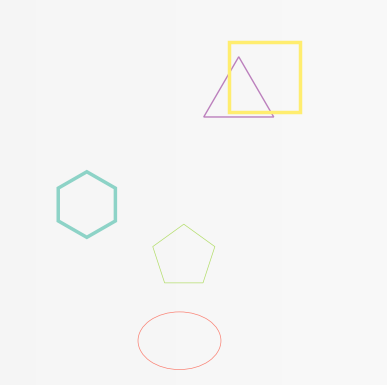[{"shape": "hexagon", "thickness": 2.5, "radius": 0.43, "center": [0.224, 0.469]}, {"shape": "oval", "thickness": 0.5, "radius": 0.54, "center": [0.463, 0.115]}, {"shape": "pentagon", "thickness": 0.5, "radius": 0.42, "center": [0.474, 0.333]}, {"shape": "triangle", "thickness": 1, "radius": 0.52, "center": [0.616, 0.748]}, {"shape": "square", "thickness": 2.5, "radius": 0.45, "center": [0.683, 0.8]}]